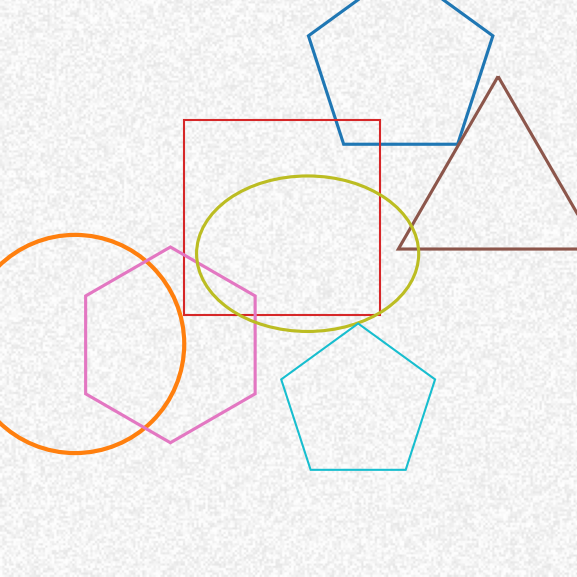[{"shape": "pentagon", "thickness": 1.5, "radius": 0.84, "center": [0.694, 0.885]}, {"shape": "circle", "thickness": 2, "radius": 0.94, "center": [0.13, 0.404]}, {"shape": "square", "thickness": 1, "radius": 0.84, "center": [0.488, 0.623]}, {"shape": "triangle", "thickness": 1.5, "radius": 1.0, "center": [0.862, 0.668]}, {"shape": "hexagon", "thickness": 1.5, "radius": 0.85, "center": [0.295, 0.402]}, {"shape": "oval", "thickness": 1.5, "radius": 0.96, "center": [0.533, 0.56]}, {"shape": "pentagon", "thickness": 1, "radius": 0.7, "center": [0.62, 0.299]}]